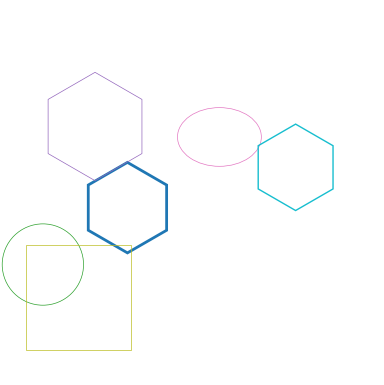[{"shape": "hexagon", "thickness": 2, "radius": 0.59, "center": [0.331, 0.461]}, {"shape": "circle", "thickness": 0.5, "radius": 0.53, "center": [0.111, 0.313]}, {"shape": "hexagon", "thickness": 0.5, "radius": 0.7, "center": [0.247, 0.671]}, {"shape": "oval", "thickness": 0.5, "radius": 0.54, "center": [0.57, 0.644]}, {"shape": "square", "thickness": 0.5, "radius": 0.68, "center": [0.203, 0.226]}, {"shape": "hexagon", "thickness": 1, "radius": 0.56, "center": [0.768, 0.565]}]